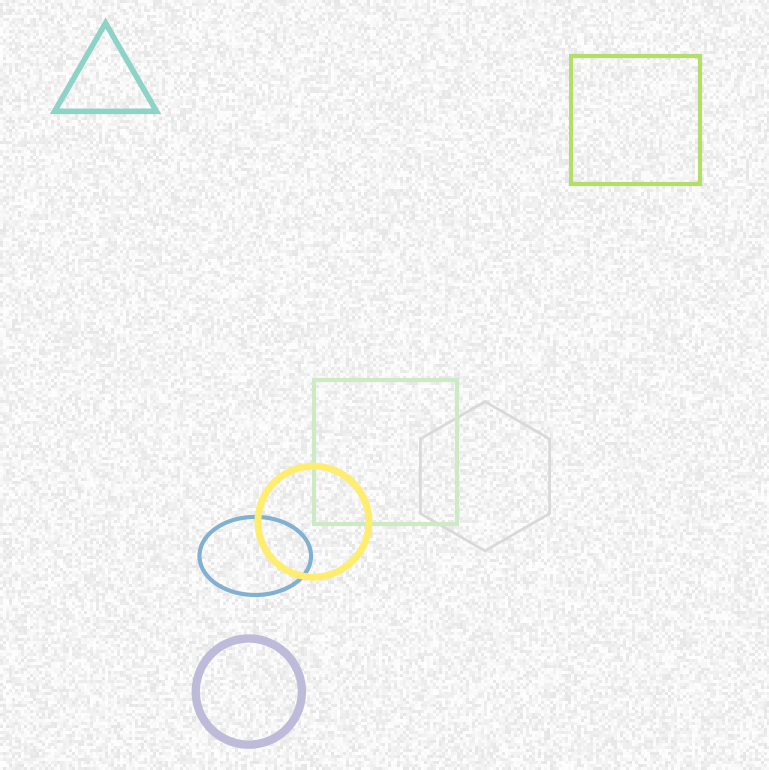[{"shape": "triangle", "thickness": 2, "radius": 0.38, "center": [0.137, 0.894]}, {"shape": "circle", "thickness": 3, "radius": 0.34, "center": [0.323, 0.102]}, {"shape": "oval", "thickness": 1.5, "radius": 0.36, "center": [0.332, 0.278]}, {"shape": "square", "thickness": 1.5, "radius": 0.42, "center": [0.826, 0.844]}, {"shape": "hexagon", "thickness": 1, "radius": 0.48, "center": [0.63, 0.381]}, {"shape": "square", "thickness": 1.5, "radius": 0.47, "center": [0.501, 0.413]}, {"shape": "circle", "thickness": 2.5, "radius": 0.36, "center": [0.407, 0.323]}]